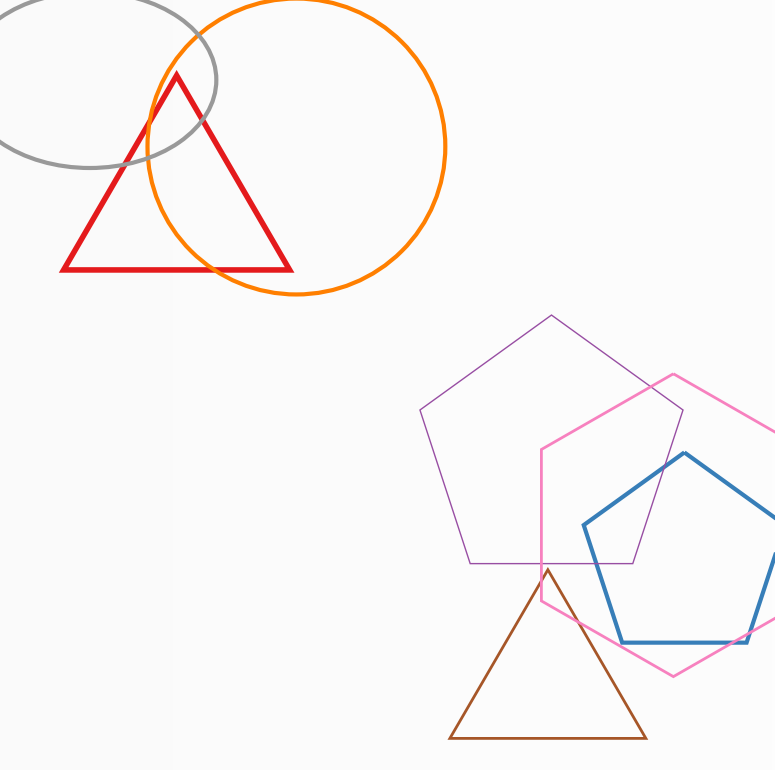[{"shape": "triangle", "thickness": 2, "radius": 0.84, "center": [0.228, 0.734]}, {"shape": "pentagon", "thickness": 1.5, "radius": 0.68, "center": [0.883, 0.276]}, {"shape": "pentagon", "thickness": 0.5, "radius": 0.89, "center": [0.712, 0.412]}, {"shape": "circle", "thickness": 1.5, "radius": 0.96, "center": [0.382, 0.81]}, {"shape": "triangle", "thickness": 1, "radius": 0.73, "center": [0.707, 0.114]}, {"shape": "hexagon", "thickness": 1, "radius": 0.98, "center": [0.869, 0.318]}, {"shape": "oval", "thickness": 1.5, "radius": 0.82, "center": [0.116, 0.896]}]